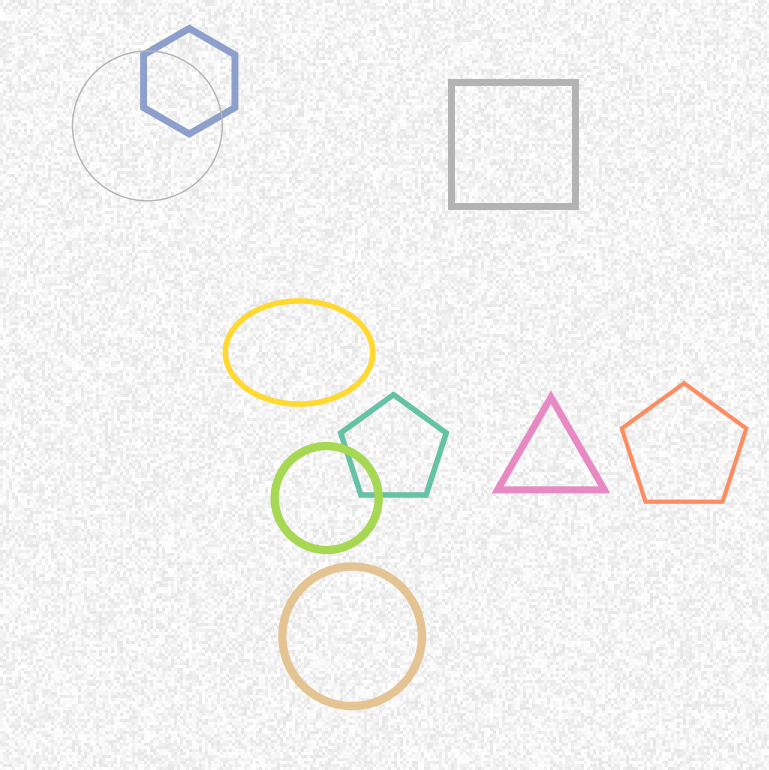[{"shape": "pentagon", "thickness": 2, "radius": 0.36, "center": [0.511, 0.415]}, {"shape": "pentagon", "thickness": 1.5, "radius": 0.43, "center": [0.888, 0.417]}, {"shape": "hexagon", "thickness": 2.5, "radius": 0.34, "center": [0.246, 0.895]}, {"shape": "triangle", "thickness": 2.5, "radius": 0.4, "center": [0.716, 0.404]}, {"shape": "circle", "thickness": 3, "radius": 0.34, "center": [0.424, 0.353]}, {"shape": "oval", "thickness": 2, "radius": 0.48, "center": [0.388, 0.542]}, {"shape": "circle", "thickness": 3, "radius": 0.45, "center": [0.457, 0.174]}, {"shape": "square", "thickness": 2.5, "radius": 0.4, "center": [0.667, 0.813]}, {"shape": "circle", "thickness": 0.5, "radius": 0.49, "center": [0.191, 0.836]}]